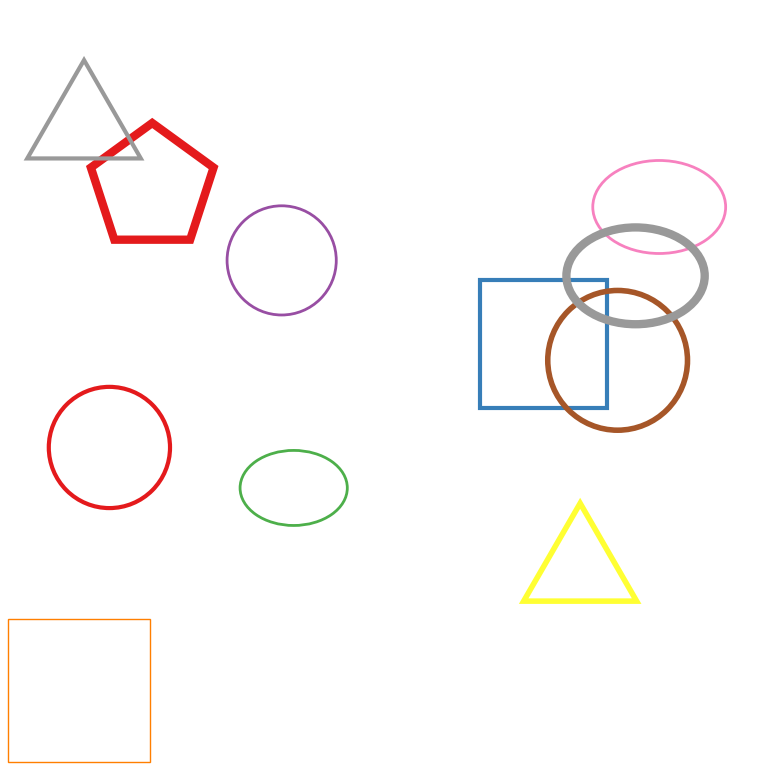[{"shape": "pentagon", "thickness": 3, "radius": 0.42, "center": [0.198, 0.756]}, {"shape": "circle", "thickness": 1.5, "radius": 0.39, "center": [0.142, 0.419]}, {"shape": "square", "thickness": 1.5, "radius": 0.41, "center": [0.706, 0.553]}, {"shape": "oval", "thickness": 1, "radius": 0.35, "center": [0.381, 0.366]}, {"shape": "circle", "thickness": 1, "radius": 0.35, "center": [0.366, 0.662]}, {"shape": "square", "thickness": 0.5, "radius": 0.46, "center": [0.103, 0.103]}, {"shape": "triangle", "thickness": 2, "radius": 0.42, "center": [0.753, 0.262]}, {"shape": "circle", "thickness": 2, "radius": 0.45, "center": [0.802, 0.532]}, {"shape": "oval", "thickness": 1, "radius": 0.43, "center": [0.856, 0.731]}, {"shape": "triangle", "thickness": 1.5, "radius": 0.43, "center": [0.109, 0.837]}, {"shape": "oval", "thickness": 3, "radius": 0.45, "center": [0.825, 0.642]}]